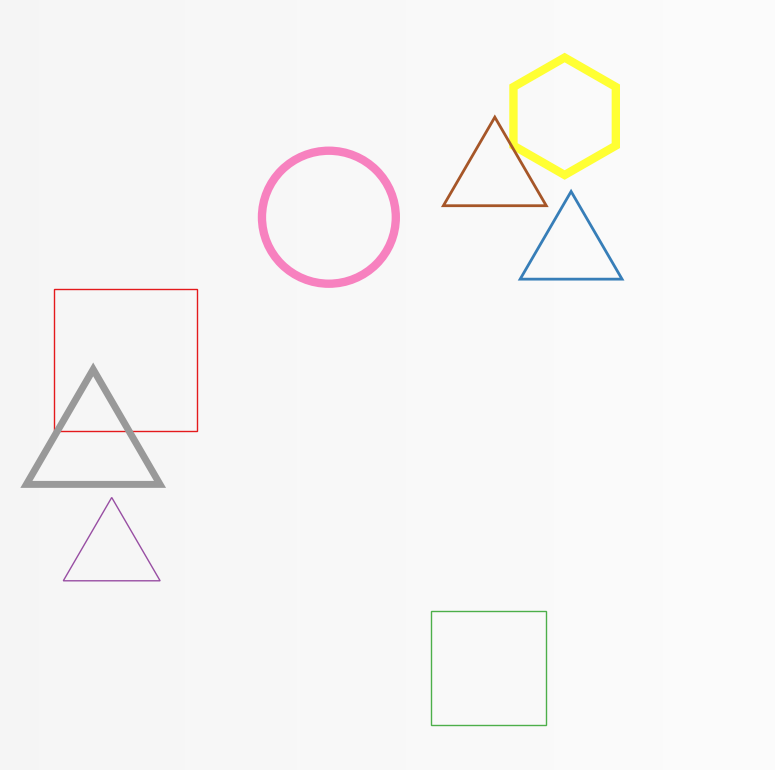[{"shape": "square", "thickness": 0.5, "radius": 0.46, "center": [0.162, 0.532]}, {"shape": "triangle", "thickness": 1, "radius": 0.38, "center": [0.737, 0.675]}, {"shape": "square", "thickness": 0.5, "radius": 0.37, "center": [0.63, 0.132]}, {"shape": "triangle", "thickness": 0.5, "radius": 0.36, "center": [0.144, 0.282]}, {"shape": "hexagon", "thickness": 3, "radius": 0.38, "center": [0.729, 0.849]}, {"shape": "triangle", "thickness": 1, "radius": 0.38, "center": [0.638, 0.771]}, {"shape": "circle", "thickness": 3, "radius": 0.43, "center": [0.424, 0.718]}, {"shape": "triangle", "thickness": 2.5, "radius": 0.5, "center": [0.12, 0.421]}]